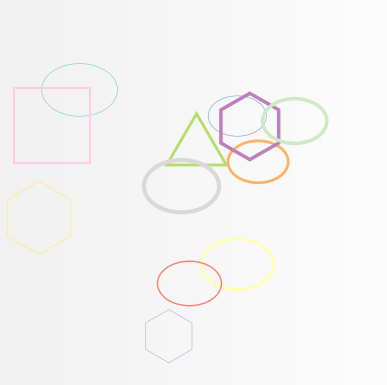[{"shape": "oval", "thickness": 0.5, "radius": 0.49, "center": [0.205, 0.766]}, {"shape": "oval", "thickness": 2, "radius": 0.47, "center": [0.613, 0.314]}, {"shape": "hexagon", "thickness": 0.5, "radius": 0.35, "center": [0.436, 0.127]}, {"shape": "oval", "thickness": 1, "radius": 0.41, "center": [0.489, 0.264]}, {"shape": "oval", "thickness": 0.5, "radius": 0.37, "center": [0.612, 0.699]}, {"shape": "oval", "thickness": 2, "radius": 0.39, "center": [0.666, 0.58]}, {"shape": "triangle", "thickness": 2, "radius": 0.44, "center": [0.507, 0.616]}, {"shape": "square", "thickness": 1.5, "radius": 0.49, "center": [0.134, 0.674]}, {"shape": "oval", "thickness": 3, "radius": 0.49, "center": [0.468, 0.516]}, {"shape": "hexagon", "thickness": 2.5, "radius": 0.43, "center": [0.645, 0.672]}, {"shape": "oval", "thickness": 2.5, "radius": 0.42, "center": [0.76, 0.686]}, {"shape": "hexagon", "thickness": 0.5, "radius": 0.47, "center": [0.101, 0.434]}]